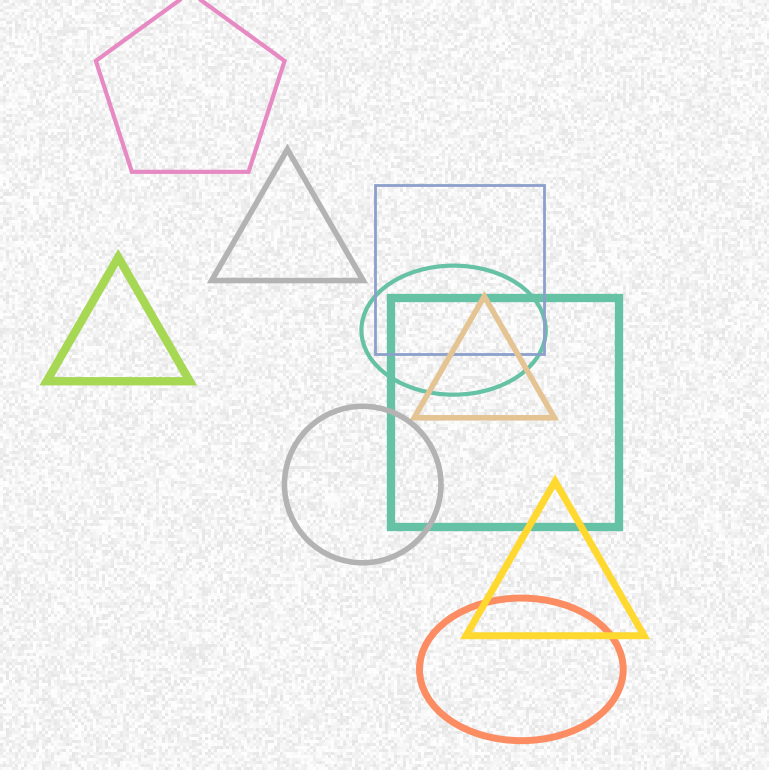[{"shape": "square", "thickness": 3, "radius": 0.74, "center": [0.656, 0.465]}, {"shape": "oval", "thickness": 1.5, "radius": 0.6, "center": [0.589, 0.571]}, {"shape": "oval", "thickness": 2.5, "radius": 0.66, "center": [0.677, 0.131]}, {"shape": "square", "thickness": 1, "radius": 0.55, "center": [0.597, 0.65]}, {"shape": "pentagon", "thickness": 1.5, "radius": 0.64, "center": [0.247, 0.881]}, {"shape": "triangle", "thickness": 3, "radius": 0.54, "center": [0.154, 0.559]}, {"shape": "triangle", "thickness": 2.5, "radius": 0.67, "center": [0.721, 0.241]}, {"shape": "triangle", "thickness": 2, "radius": 0.53, "center": [0.629, 0.51]}, {"shape": "triangle", "thickness": 2, "radius": 0.57, "center": [0.373, 0.692]}, {"shape": "circle", "thickness": 2, "radius": 0.51, "center": [0.471, 0.371]}]